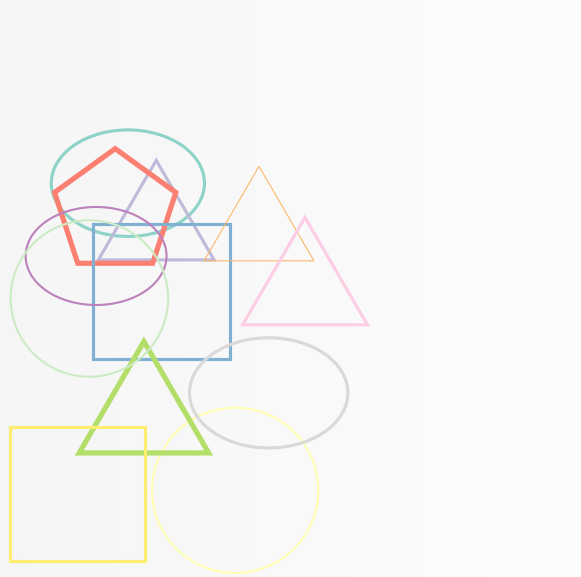[{"shape": "oval", "thickness": 1.5, "radius": 0.66, "center": [0.22, 0.682]}, {"shape": "circle", "thickness": 1, "radius": 0.72, "center": [0.405, 0.15]}, {"shape": "triangle", "thickness": 1.5, "radius": 0.57, "center": [0.269, 0.607]}, {"shape": "pentagon", "thickness": 2.5, "radius": 0.55, "center": [0.198, 0.632]}, {"shape": "square", "thickness": 1.5, "radius": 0.59, "center": [0.278, 0.495]}, {"shape": "triangle", "thickness": 0.5, "radius": 0.55, "center": [0.446, 0.602]}, {"shape": "triangle", "thickness": 2.5, "radius": 0.64, "center": [0.248, 0.279]}, {"shape": "triangle", "thickness": 1.5, "radius": 0.62, "center": [0.525, 0.499]}, {"shape": "oval", "thickness": 1.5, "radius": 0.68, "center": [0.462, 0.319]}, {"shape": "oval", "thickness": 1, "radius": 0.61, "center": [0.165, 0.556]}, {"shape": "circle", "thickness": 1, "radius": 0.68, "center": [0.154, 0.482]}, {"shape": "square", "thickness": 1.5, "radius": 0.58, "center": [0.134, 0.143]}]